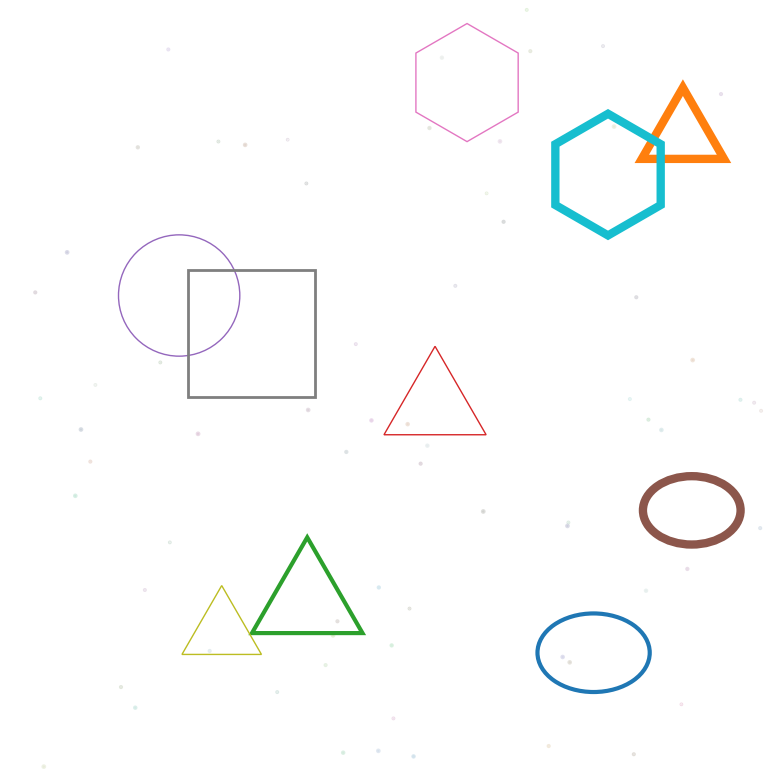[{"shape": "oval", "thickness": 1.5, "radius": 0.36, "center": [0.771, 0.152]}, {"shape": "triangle", "thickness": 3, "radius": 0.31, "center": [0.887, 0.824]}, {"shape": "triangle", "thickness": 1.5, "radius": 0.41, "center": [0.399, 0.219]}, {"shape": "triangle", "thickness": 0.5, "radius": 0.38, "center": [0.565, 0.474]}, {"shape": "circle", "thickness": 0.5, "radius": 0.39, "center": [0.233, 0.616]}, {"shape": "oval", "thickness": 3, "radius": 0.32, "center": [0.898, 0.337]}, {"shape": "hexagon", "thickness": 0.5, "radius": 0.38, "center": [0.607, 0.893]}, {"shape": "square", "thickness": 1, "radius": 0.41, "center": [0.326, 0.566]}, {"shape": "triangle", "thickness": 0.5, "radius": 0.3, "center": [0.288, 0.18]}, {"shape": "hexagon", "thickness": 3, "radius": 0.39, "center": [0.79, 0.773]}]